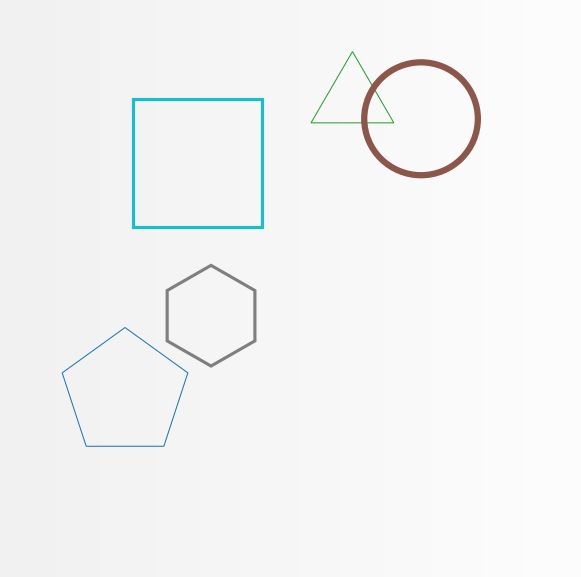[{"shape": "pentagon", "thickness": 0.5, "radius": 0.57, "center": [0.215, 0.318]}, {"shape": "triangle", "thickness": 0.5, "radius": 0.41, "center": [0.606, 0.828]}, {"shape": "circle", "thickness": 3, "radius": 0.49, "center": [0.724, 0.793]}, {"shape": "hexagon", "thickness": 1.5, "radius": 0.44, "center": [0.363, 0.452]}, {"shape": "square", "thickness": 1.5, "radius": 0.56, "center": [0.339, 0.717]}]